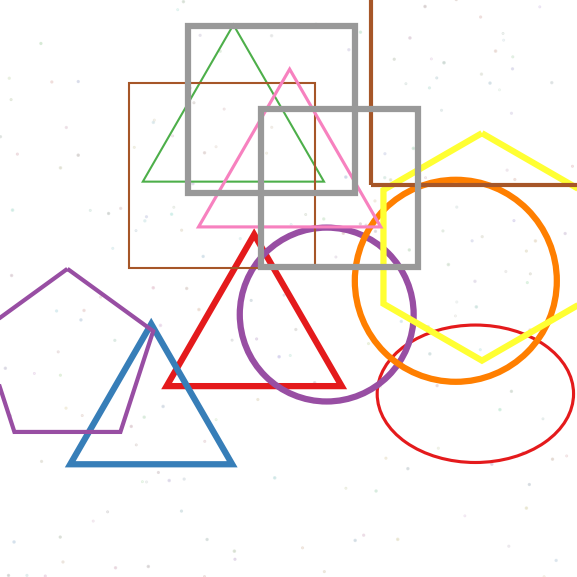[{"shape": "triangle", "thickness": 3, "radius": 0.88, "center": [0.44, 0.418]}, {"shape": "oval", "thickness": 1.5, "radius": 0.85, "center": [0.823, 0.317]}, {"shape": "triangle", "thickness": 3, "radius": 0.81, "center": [0.262, 0.276]}, {"shape": "triangle", "thickness": 1, "radius": 0.91, "center": [0.404, 0.775]}, {"shape": "circle", "thickness": 3, "radius": 0.75, "center": [0.566, 0.454]}, {"shape": "pentagon", "thickness": 2, "radius": 0.78, "center": [0.117, 0.378]}, {"shape": "circle", "thickness": 3, "radius": 0.87, "center": [0.789, 0.513]}, {"shape": "hexagon", "thickness": 3, "radius": 0.98, "center": [0.835, 0.572]}, {"shape": "square", "thickness": 2, "radius": 0.9, "center": [0.822, 0.86]}, {"shape": "square", "thickness": 1, "radius": 0.8, "center": [0.384, 0.695]}, {"shape": "triangle", "thickness": 1.5, "radius": 0.91, "center": [0.502, 0.697]}, {"shape": "square", "thickness": 3, "radius": 0.72, "center": [0.47, 0.809]}, {"shape": "square", "thickness": 3, "radius": 0.68, "center": [0.587, 0.674]}]